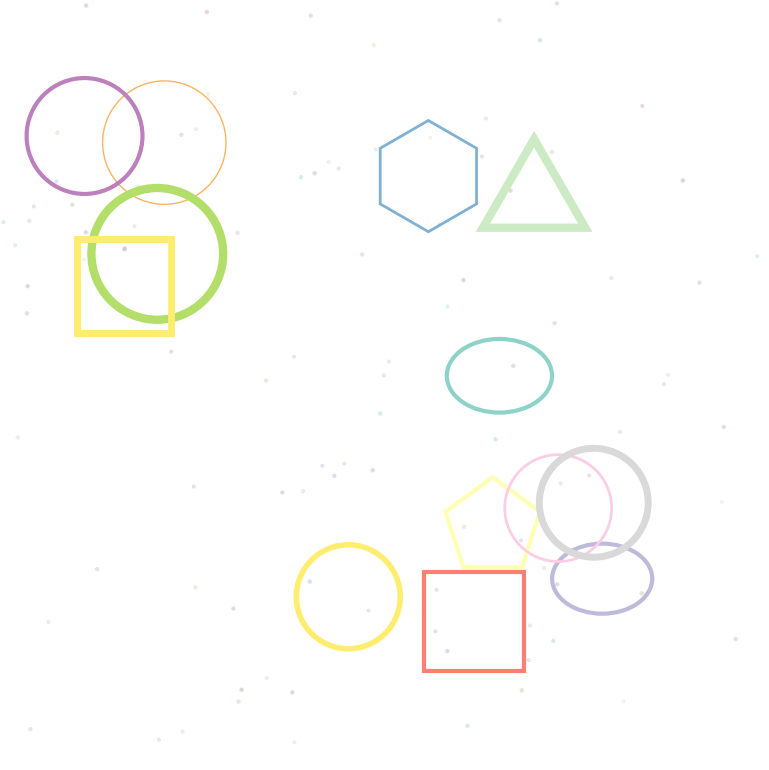[{"shape": "oval", "thickness": 1.5, "radius": 0.34, "center": [0.649, 0.512]}, {"shape": "pentagon", "thickness": 1.5, "radius": 0.32, "center": [0.64, 0.316]}, {"shape": "oval", "thickness": 1.5, "radius": 0.32, "center": [0.782, 0.248]}, {"shape": "square", "thickness": 1.5, "radius": 0.32, "center": [0.616, 0.193]}, {"shape": "hexagon", "thickness": 1, "radius": 0.36, "center": [0.556, 0.771]}, {"shape": "circle", "thickness": 0.5, "radius": 0.4, "center": [0.213, 0.815]}, {"shape": "circle", "thickness": 3, "radius": 0.43, "center": [0.204, 0.67]}, {"shape": "circle", "thickness": 1, "radius": 0.35, "center": [0.725, 0.34]}, {"shape": "circle", "thickness": 2.5, "radius": 0.35, "center": [0.771, 0.347]}, {"shape": "circle", "thickness": 1.5, "radius": 0.38, "center": [0.11, 0.823]}, {"shape": "triangle", "thickness": 3, "radius": 0.38, "center": [0.694, 0.743]}, {"shape": "square", "thickness": 2.5, "radius": 0.3, "center": [0.161, 0.628]}, {"shape": "circle", "thickness": 2, "radius": 0.34, "center": [0.452, 0.225]}]